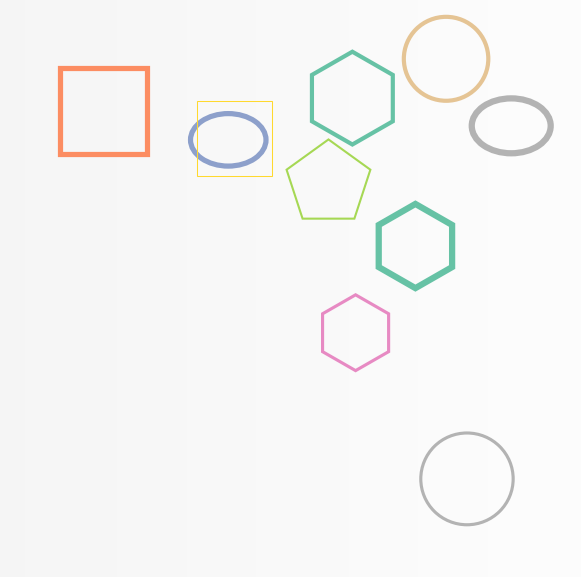[{"shape": "hexagon", "thickness": 3, "radius": 0.36, "center": [0.715, 0.573]}, {"shape": "hexagon", "thickness": 2, "radius": 0.4, "center": [0.606, 0.829]}, {"shape": "square", "thickness": 2.5, "radius": 0.37, "center": [0.178, 0.807]}, {"shape": "oval", "thickness": 2.5, "radius": 0.32, "center": [0.393, 0.757]}, {"shape": "hexagon", "thickness": 1.5, "radius": 0.33, "center": [0.612, 0.423]}, {"shape": "pentagon", "thickness": 1, "radius": 0.38, "center": [0.565, 0.682]}, {"shape": "square", "thickness": 0.5, "radius": 0.32, "center": [0.404, 0.759]}, {"shape": "circle", "thickness": 2, "radius": 0.36, "center": [0.767, 0.897]}, {"shape": "oval", "thickness": 3, "radius": 0.34, "center": [0.88, 0.781]}, {"shape": "circle", "thickness": 1.5, "radius": 0.4, "center": [0.803, 0.17]}]